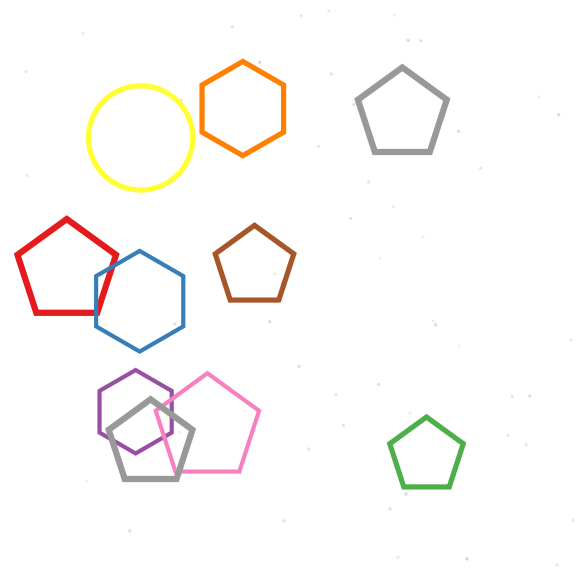[{"shape": "pentagon", "thickness": 3, "radius": 0.45, "center": [0.116, 0.53]}, {"shape": "hexagon", "thickness": 2, "radius": 0.44, "center": [0.242, 0.477]}, {"shape": "pentagon", "thickness": 2.5, "radius": 0.33, "center": [0.739, 0.21]}, {"shape": "hexagon", "thickness": 2, "radius": 0.36, "center": [0.235, 0.286]}, {"shape": "hexagon", "thickness": 2.5, "radius": 0.41, "center": [0.42, 0.811]}, {"shape": "circle", "thickness": 2.5, "radius": 0.45, "center": [0.244, 0.76]}, {"shape": "pentagon", "thickness": 2.5, "radius": 0.36, "center": [0.441, 0.537]}, {"shape": "pentagon", "thickness": 2, "radius": 0.47, "center": [0.359, 0.259]}, {"shape": "pentagon", "thickness": 3, "radius": 0.4, "center": [0.697, 0.801]}, {"shape": "pentagon", "thickness": 3, "radius": 0.38, "center": [0.261, 0.231]}]